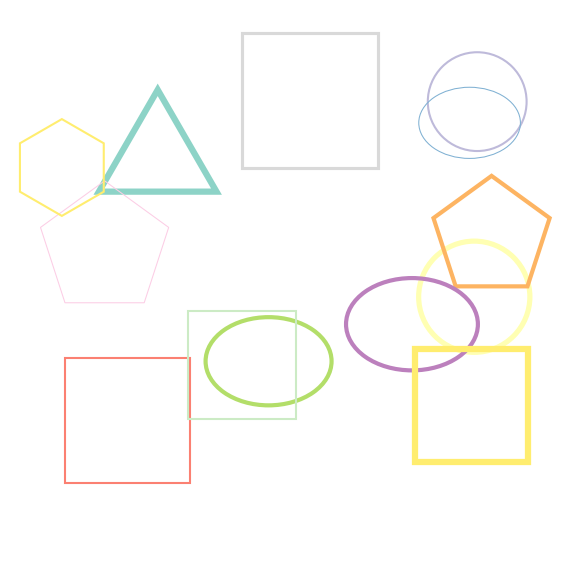[{"shape": "triangle", "thickness": 3, "radius": 0.59, "center": [0.273, 0.726]}, {"shape": "circle", "thickness": 2.5, "radius": 0.48, "center": [0.821, 0.485]}, {"shape": "circle", "thickness": 1, "radius": 0.43, "center": [0.826, 0.823]}, {"shape": "square", "thickness": 1, "radius": 0.54, "center": [0.221, 0.27]}, {"shape": "oval", "thickness": 0.5, "radius": 0.44, "center": [0.813, 0.786]}, {"shape": "pentagon", "thickness": 2, "radius": 0.53, "center": [0.851, 0.589]}, {"shape": "oval", "thickness": 2, "radius": 0.55, "center": [0.465, 0.374]}, {"shape": "pentagon", "thickness": 0.5, "radius": 0.58, "center": [0.181, 0.569]}, {"shape": "square", "thickness": 1.5, "radius": 0.59, "center": [0.537, 0.825]}, {"shape": "oval", "thickness": 2, "radius": 0.57, "center": [0.713, 0.438]}, {"shape": "square", "thickness": 1, "radius": 0.47, "center": [0.418, 0.368]}, {"shape": "hexagon", "thickness": 1, "radius": 0.42, "center": [0.107, 0.709]}, {"shape": "square", "thickness": 3, "radius": 0.49, "center": [0.817, 0.297]}]